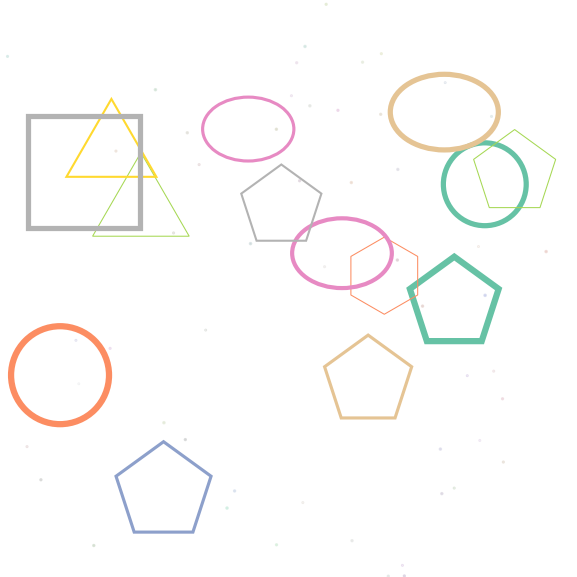[{"shape": "circle", "thickness": 2.5, "radius": 0.36, "center": [0.839, 0.68]}, {"shape": "pentagon", "thickness": 3, "radius": 0.4, "center": [0.787, 0.474]}, {"shape": "circle", "thickness": 3, "radius": 0.42, "center": [0.104, 0.349]}, {"shape": "hexagon", "thickness": 0.5, "radius": 0.33, "center": [0.665, 0.522]}, {"shape": "pentagon", "thickness": 1.5, "radius": 0.43, "center": [0.283, 0.148]}, {"shape": "oval", "thickness": 1.5, "radius": 0.4, "center": [0.43, 0.776]}, {"shape": "oval", "thickness": 2, "radius": 0.43, "center": [0.592, 0.561]}, {"shape": "pentagon", "thickness": 0.5, "radius": 0.37, "center": [0.891, 0.7]}, {"shape": "triangle", "thickness": 0.5, "radius": 0.48, "center": [0.244, 0.638]}, {"shape": "triangle", "thickness": 1, "radius": 0.45, "center": [0.193, 0.738]}, {"shape": "oval", "thickness": 2.5, "radius": 0.47, "center": [0.769, 0.805]}, {"shape": "pentagon", "thickness": 1.5, "radius": 0.4, "center": [0.637, 0.34]}, {"shape": "square", "thickness": 2.5, "radius": 0.48, "center": [0.145, 0.701]}, {"shape": "pentagon", "thickness": 1, "radius": 0.36, "center": [0.487, 0.641]}]